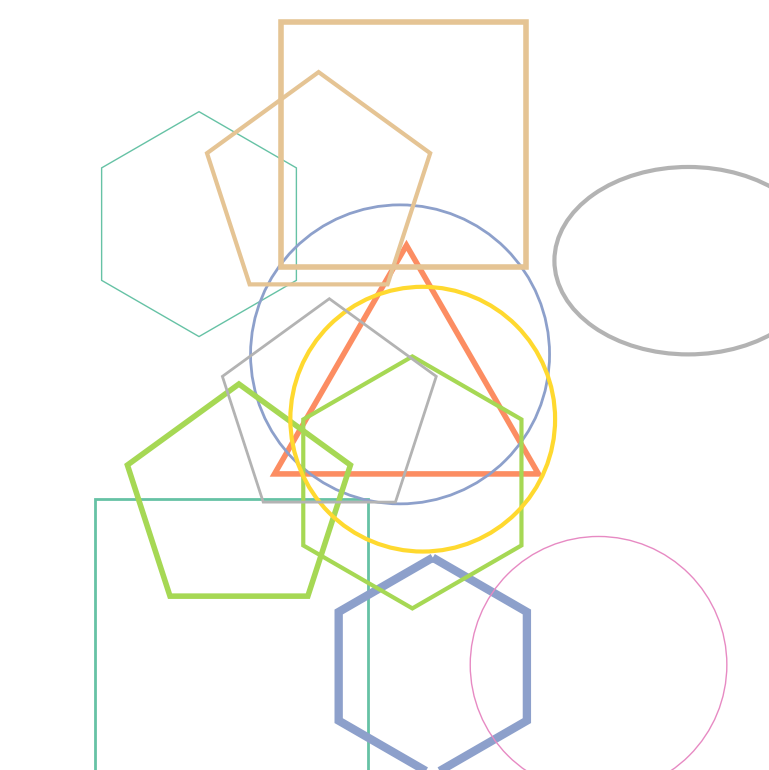[{"shape": "square", "thickness": 1, "radius": 0.89, "center": [0.301, 0.174]}, {"shape": "hexagon", "thickness": 0.5, "radius": 0.73, "center": [0.258, 0.709]}, {"shape": "triangle", "thickness": 2, "radius": 0.99, "center": [0.528, 0.483]}, {"shape": "circle", "thickness": 1, "radius": 0.97, "center": [0.52, 0.54]}, {"shape": "hexagon", "thickness": 3, "radius": 0.71, "center": [0.562, 0.135]}, {"shape": "circle", "thickness": 0.5, "radius": 0.83, "center": [0.777, 0.137]}, {"shape": "pentagon", "thickness": 2, "radius": 0.76, "center": [0.31, 0.349]}, {"shape": "hexagon", "thickness": 1.5, "radius": 0.82, "center": [0.536, 0.373]}, {"shape": "circle", "thickness": 1.5, "radius": 0.86, "center": [0.549, 0.456]}, {"shape": "pentagon", "thickness": 1.5, "radius": 0.76, "center": [0.414, 0.754]}, {"shape": "square", "thickness": 2, "radius": 0.8, "center": [0.524, 0.812]}, {"shape": "oval", "thickness": 1.5, "radius": 0.87, "center": [0.894, 0.661]}, {"shape": "pentagon", "thickness": 1, "radius": 0.73, "center": [0.428, 0.466]}]